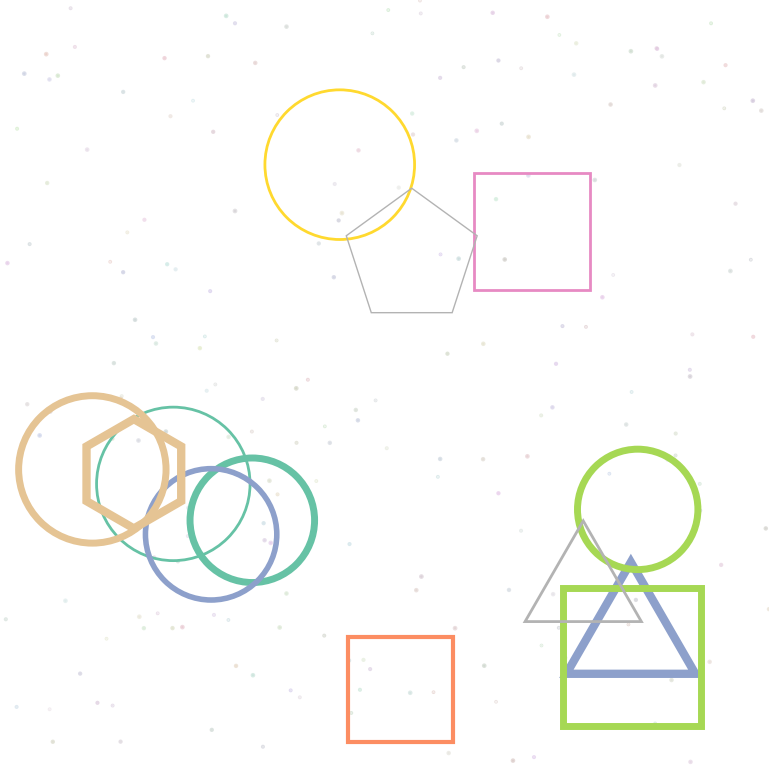[{"shape": "circle", "thickness": 1, "radius": 0.5, "center": [0.225, 0.372]}, {"shape": "circle", "thickness": 2.5, "radius": 0.4, "center": [0.328, 0.324]}, {"shape": "square", "thickness": 1.5, "radius": 0.34, "center": [0.52, 0.105]}, {"shape": "triangle", "thickness": 3, "radius": 0.48, "center": [0.819, 0.173]}, {"shape": "circle", "thickness": 2, "radius": 0.43, "center": [0.274, 0.306]}, {"shape": "square", "thickness": 1, "radius": 0.38, "center": [0.691, 0.699]}, {"shape": "square", "thickness": 2.5, "radius": 0.45, "center": [0.82, 0.146]}, {"shape": "circle", "thickness": 2.5, "radius": 0.39, "center": [0.828, 0.338]}, {"shape": "circle", "thickness": 1, "radius": 0.49, "center": [0.441, 0.786]}, {"shape": "circle", "thickness": 2.5, "radius": 0.48, "center": [0.12, 0.39]}, {"shape": "hexagon", "thickness": 3, "radius": 0.35, "center": [0.174, 0.385]}, {"shape": "pentagon", "thickness": 0.5, "radius": 0.45, "center": [0.535, 0.666]}, {"shape": "triangle", "thickness": 1, "radius": 0.44, "center": [0.757, 0.236]}]